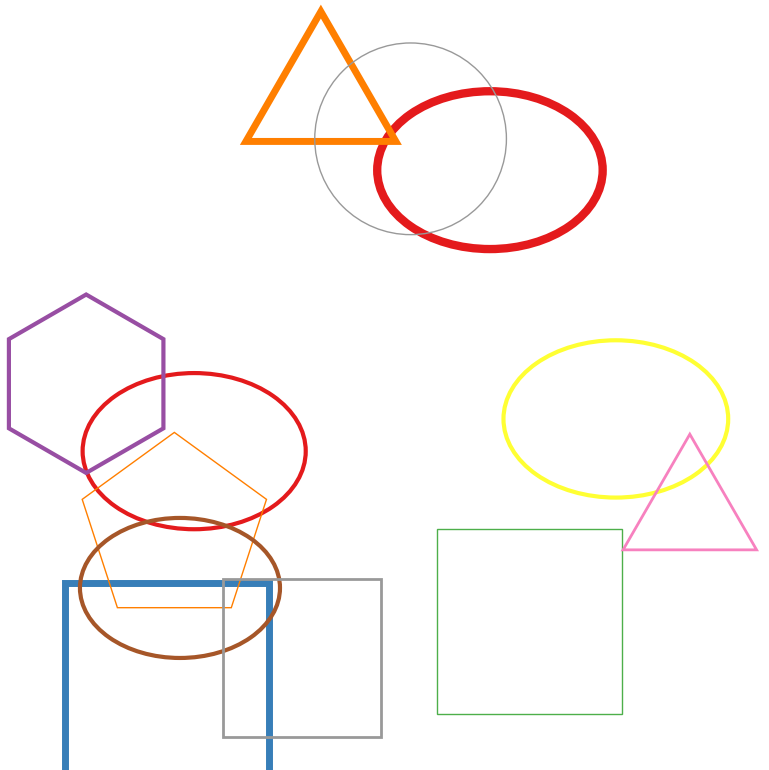[{"shape": "oval", "thickness": 3, "radius": 0.73, "center": [0.636, 0.779]}, {"shape": "oval", "thickness": 1.5, "radius": 0.72, "center": [0.252, 0.414]}, {"shape": "square", "thickness": 2.5, "radius": 0.66, "center": [0.217, 0.111]}, {"shape": "square", "thickness": 0.5, "radius": 0.6, "center": [0.688, 0.192]}, {"shape": "hexagon", "thickness": 1.5, "radius": 0.58, "center": [0.112, 0.502]}, {"shape": "triangle", "thickness": 2.5, "radius": 0.56, "center": [0.417, 0.873]}, {"shape": "pentagon", "thickness": 0.5, "radius": 0.63, "center": [0.226, 0.313]}, {"shape": "oval", "thickness": 1.5, "radius": 0.73, "center": [0.8, 0.456]}, {"shape": "oval", "thickness": 1.5, "radius": 0.65, "center": [0.234, 0.236]}, {"shape": "triangle", "thickness": 1, "radius": 0.5, "center": [0.896, 0.336]}, {"shape": "circle", "thickness": 0.5, "radius": 0.62, "center": [0.533, 0.82]}, {"shape": "square", "thickness": 1, "radius": 0.51, "center": [0.392, 0.145]}]